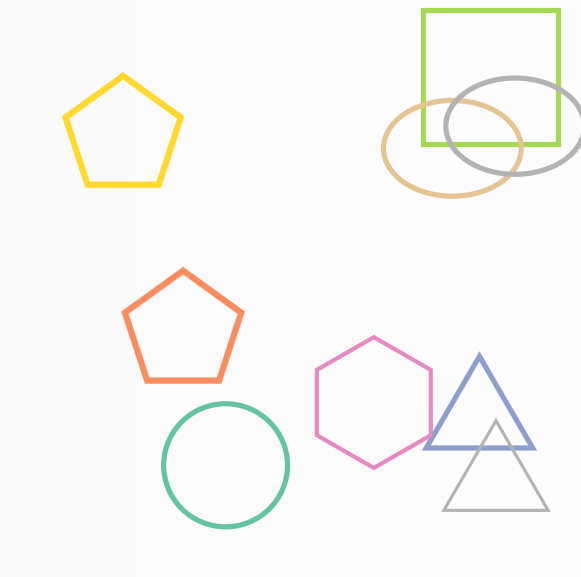[{"shape": "circle", "thickness": 2.5, "radius": 0.53, "center": [0.388, 0.193]}, {"shape": "pentagon", "thickness": 3, "radius": 0.53, "center": [0.315, 0.425]}, {"shape": "triangle", "thickness": 2.5, "radius": 0.53, "center": [0.825, 0.276]}, {"shape": "hexagon", "thickness": 2, "radius": 0.57, "center": [0.643, 0.302]}, {"shape": "square", "thickness": 2.5, "radius": 0.58, "center": [0.844, 0.866]}, {"shape": "pentagon", "thickness": 3, "radius": 0.52, "center": [0.212, 0.764]}, {"shape": "oval", "thickness": 2.5, "radius": 0.59, "center": [0.778, 0.742]}, {"shape": "triangle", "thickness": 1.5, "radius": 0.52, "center": [0.853, 0.167]}, {"shape": "oval", "thickness": 2.5, "radius": 0.6, "center": [0.886, 0.781]}]